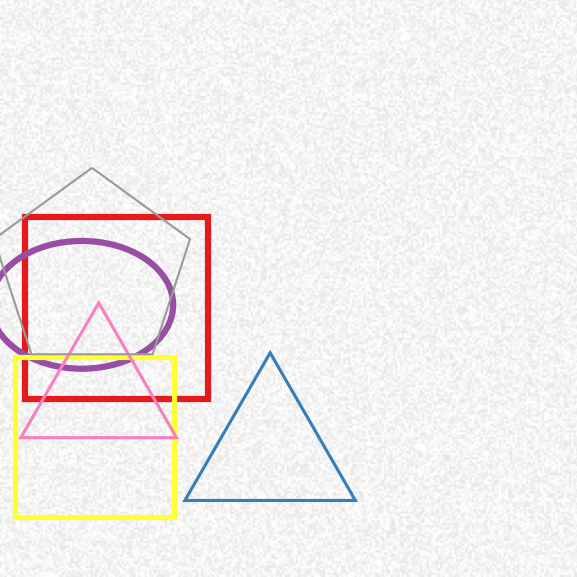[{"shape": "square", "thickness": 3, "radius": 0.79, "center": [0.201, 0.466]}, {"shape": "triangle", "thickness": 1.5, "radius": 0.85, "center": [0.468, 0.218]}, {"shape": "oval", "thickness": 3, "radius": 0.79, "center": [0.142, 0.471]}, {"shape": "square", "thickness": 2.5, "radius": 0.69, "center": [0.163, 0.242]}, {"shape": "triangle", "thickness": 1.5, "radius": 0.78, "center": [0.171, 0.319]}, {"shape": "pentagon", "thickness": 1, "radius": 0.89, "center": [0.159, 0.53]}]